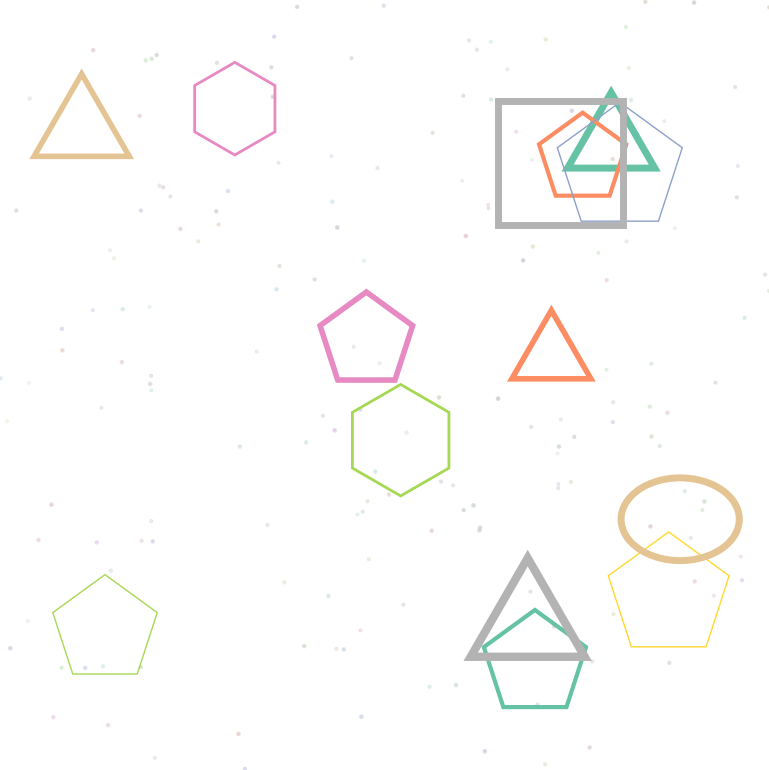[{"shape": "pentagon", "thickness": 1.5, "radius": 0.35, "center": [0.695, 0.138]}, {"shape": "triangle", "thickness": 2.5, "radius": 0.33, "center": [0.794, 0.814]}, {"shape": "pentagon", "thickness": 1.5, "radius": 0.3, "center": [0.757, 0.794]}, {"shape": "triangle", "thickness": 2, "radius": 0.3, "center": [0.716, 0.538]}, {"shape": "pentagon", "thickness": 0.5, "radius": 0.43, "center": [0.805, 0.782]}, {"shape": "hexagon", "thickness": 1, "radius": 0.3, "center": [0.305, 0.859]}, {"shape": "pentagon", "thickness": 2, "radius": 0.32, "center": [0.476, 0.558]}, {"shape": "pentagon", "thickness": 0.5, "radius": 0.36, "center": [0.136, 0.182]}, {"shape": "hexagon", "thickness": 1, "radius": 0.36, "center": [0.52, 0.428]}, {"shape": "pentagon", "thickness": 0.5, "radius": 0.41, "center": [0.868, 0.227]}, {"shape": "triangle", "thickness": 2, "radius": 0.36, "center": [0.106, 0.833]}, {"shape": "oval", "thickness": 2.5, "radius": 0.38, "center": [0.883, 0.326]}, {"shape": "triangle", "thickness": 3, "radius": 0.43, "center": [0.685, 0.19]}, {"shape": "square", "thickness": 2.5, "radius": 0.4, "center": [0.728, 0.788]}]